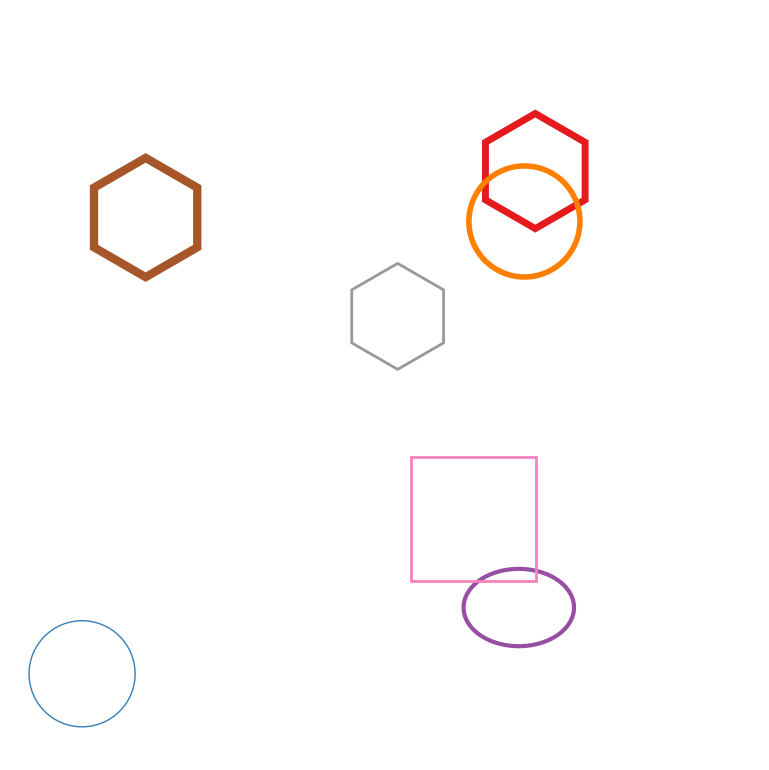[{"shape": "hexagon", "thickness": 2.5, "radius": 0.37, "center": [0.695, 0.778]}, {"shape": "circle", "thickness": 0.5, "radius": 0.34, "center": [0.107, 0.125]}, {"shape": "oval", "thickness": 1.5, "radius": 0.36, "center": [0.674, 0.211]}, {"shape": "circle", "thickness": 2, "radius": 0.36, "center": [0.681, 0.712]}, {"shape": "hexagon", "thickness": 3, "radius": 0.39, "center": [0.189, 0.718]}, {"shape": "square", "thickness": 1, "radius": 0.4, "center": [0.615, 0.326]}, {"shape": "hexagon", "thickness": 1, "radius": 0.34, "center": [0.516, 0.589]}]